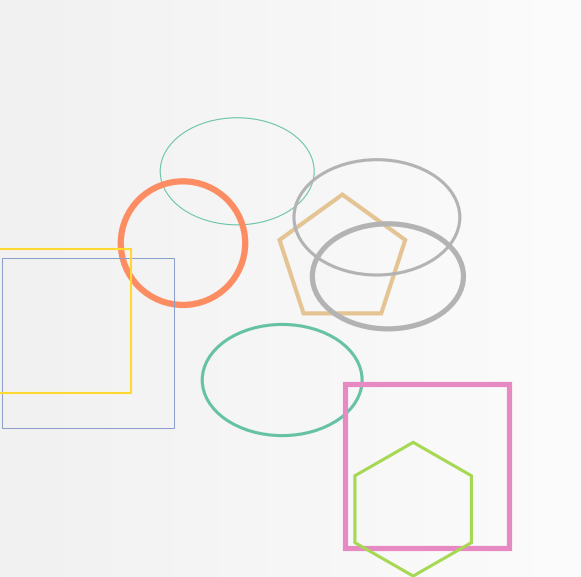[{"shape": "oval", "thickness": 1.5, "radius": 0.69, "center": [0.485, 0.341]}, {"shape": "oval", "thickness": 0.5, "radius": 0.66, "center": [0.408, 0.703]}, {"shape": "circle", "thickness": 3, "radius": 0.54, "center": [0.315, 0.578]}, {"shape": "square", "thickness": 0.5, "radius": 0.74, "center": [0.151, 0.405]}, {"shape": "square", "thickness": 2.5, "radius": 0.71, "center": [0.735, 0.193]}, {"shape": "hexagon", "thickness": 1.5, "radius": 0.58, "center": [0.711, 0.117]}, {"shape": "square", "thickness": 1, "radius": 0.62, "center": [0.101, 0.443]}, {"shape": "pentagon", "thickness": 2, "radius": 0.57, "center": [0.589, 0.548]}, {"shape": "oval", "thickness": 2.5, "radius": 0.65, "center": [0.667, 0.521]}, {"shape": "oval", "thickness": 1.5, "radius": 0.71, "center": [0.648, 0.623]}]